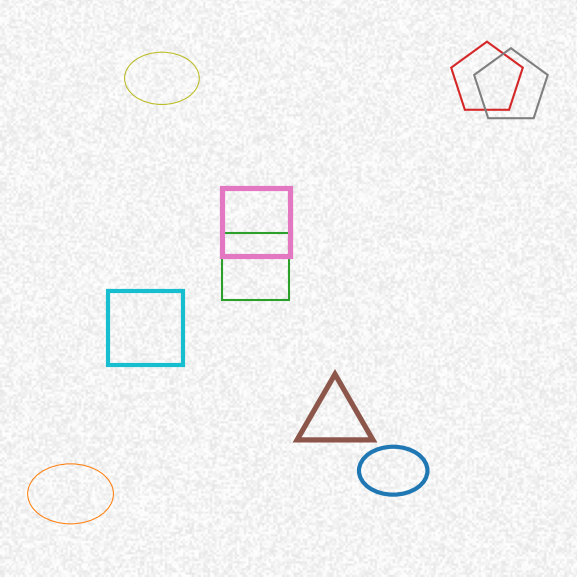[{"shape": "oval", "thickness": 2, "radius": 0.3, "center": [0.681, 0.184]}, {"shape": "oval", "thickness": 0.5, "radius": 0.37, "center": [0.122, 0.144]}, {"shape": "square", "thickness": 1, "radius": 0.29, "center": [0.442, 0.538]}, {"shape": "pentagon", "thickness": 1, "radius": 0.33, "center": [0.843, 0.862]}, {"shape": "triangle", "thickness": 2.5, "radius": 0.38, "center": [0.58, 0.275]}, {"shape": "square", "thickness": 2.5, "radius": 0.3, "center": [0.443, 0.615]}, {"shape": "pentagon", "thickness": 1, "radius": 0.34, "center": [0.885, 0.849]}, {"shape": "oval", "thickness": 0.5, "radius": 0.32, "center": [0.28, 0.863]}, {"shape": "square", "thickness": 2, "radius": 0.32, "center": [0.252, 0.431]}]